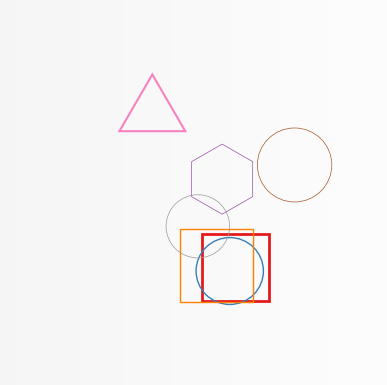[{"shape": "square", "thickness": 2, "radius": 0.44, "center": [0.608, 0.306]}, {"shape": "circle", "thickness": 1, "radius": 0.43, "center": [0.593, 0.296]}, {"shape": "hexagon", "thickness": 0.5, "radius": 0.45, "center": [0.573, 0.535]}, {"shape": "square", "thickness": 1, "radius": 0.47, "center": [0.559, 0.31]}, {"shape": "circle", "thickness": 0.5, "radius": 0.48, "center": [0.76, 0.571]}, {"shape": "triangle", "thickness": 1.5, "radius": 0.49, "center": [0.393, 0.708]}, {"shape": "circle", "thickness": 0.5, "radius": 0.41, "center": [0.511, 0.412]}]